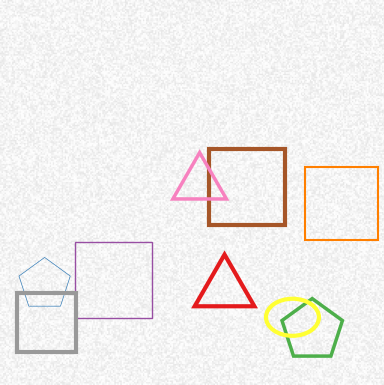[{"shape": "triangle", "thickness": 3, "radius": 0.45, "center": [0.583, 0.249]}, {"shape": "pentagon", "thickness": 0.5, "radius": 0.35, "center": [0.116, 0.261]}, {"shape": "pentagon", "thickness": 2.5, "radius": 0.41, "center": [0.811, 0.142]}, {"shape": "square", "thickness": 1, "radius": 0.5, "center": [0.296, 0.272]}, {"shape": "square", "thickness": 1.5, "radius": 0.47, "center": [0.887, 0.471]}, {"shape": "oval", "thickness": 3, "radius": 0.34, "center": [0.76, 0.176]}, {"shape": "square", "thickness": 3, "radius": 0.49, "center": [0.642, 0.514]}, {"shape": "triangle", "thickness": 2.5, "radius": 0.4, "center": [0.519, 0.523]}, {"shape": "square", "thickness": 3, "radius": 0.38, "center": [0.12, 0.161]}]